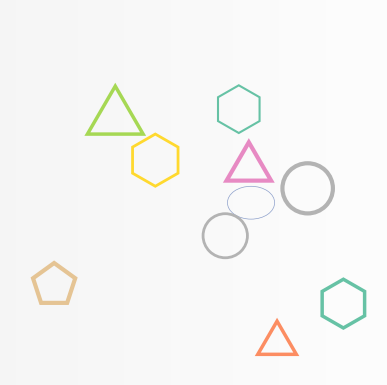[{"shape": "hexagon", "thickness": 1.5, "radius": 0.31, "center": [0.616, 0.716]}, {"shape": "hexagon", "thickness": 2.5, "radius": 0.32, "center": [0.886, 0.211]}, {"shape": "triangle", "thickness": 2.5, "radius": 0.29, "center": [0.715, 0.108]}, {"shape": "oval", "thickness": 0.5, "radius": 0.3, "center": [0.648, 0.473]}, {"shape": "triangle", "thickness": 3, "radius": 0.33, "center": [0.642, 0.564]}, {"shape": "triangle", "thickness": 2.5, "radius": 0.41, "center": [0.297, 0.693]}, {"shape": "hexagon", "thickness": 2, "radius": 0.34, "center": [0.401, 0.584]}, {"shape": "pentagon", "thickness": 3, "radius": 0.29, "center": [0.14, 0.26]}, {"shape": "circle", "thickness": 2, "radius": 0.29, "center": [0.581, 0.388]}, {"shape": "circle", "thickness": 3, "radius": 0.33, "center": [0.794, 0.511]}]